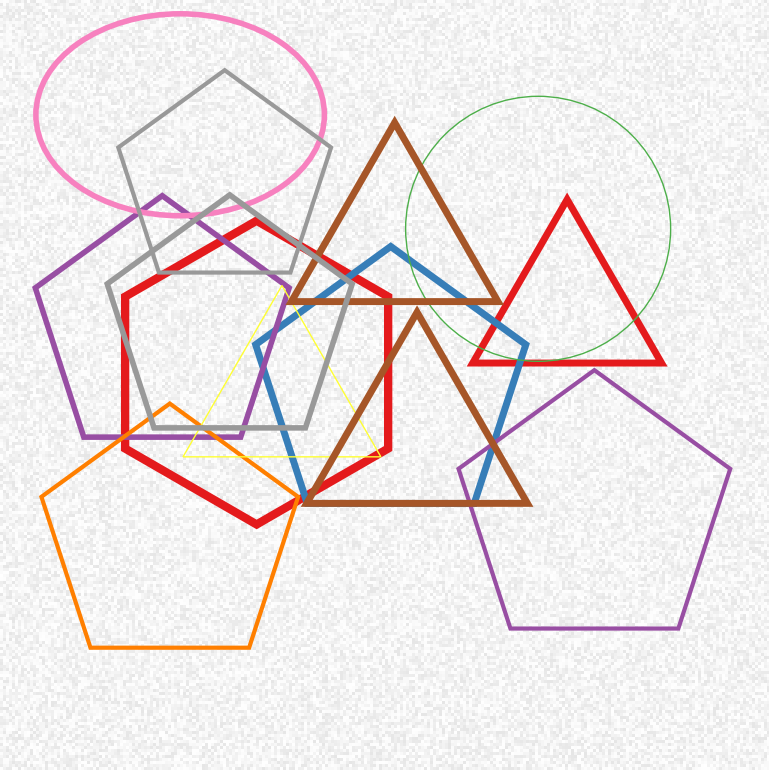[{"shape": "triangle", "thickness": 2.5, "radius": 0.71, "center": [0.737, 0.599]}, {"shape": "hexagon", "thickness": 3, "radius": 0.99, "center": [0.333, 0.516]}, {"shape": "pentagon", "thickness": 2.5, "radius": 0.92, "center": [0.507, 0.495]}, {"shape": "circle", "thickness": 0.5, "radius": 0.86, "center": [0.699, 0.703]}, {"shape": "pentagon", "thickness": 1.5, "radius": 0.93, "center": [0.772, 0.334]}, {"shape": "pentagon", "thickness": 2, "radius": 0.87, "center": [0.211, 0.573]}, {"shape": "pentagon", "thickness": 1.5, "radius": 0.88, "center": [0.22, 0.301]}, {"shape": "triangle", "thickness": 0.5, "radius": 0.74, "center": [0.366, 0.481]}, {"shape": "triangle", "thickness": 2.5, "radius": 0.77, "center": [0.513, 0.686]}, {"shape": "triangle", "thickness": 2.5, "radius": 0.83, "center": [0.542, 0.429]}, {"shape": "oval", "thickness": 2, "radius": 0.94, "center": [0.234, 0.851]}, {"shape": "pentagon", "thickness": 1.5, "radius": 0.73, "center": [0.292, 0.764]}, {"shape": "pentagon", "thickness": 2, "radius": 0.84, "center": [0.298, 0.58]}]